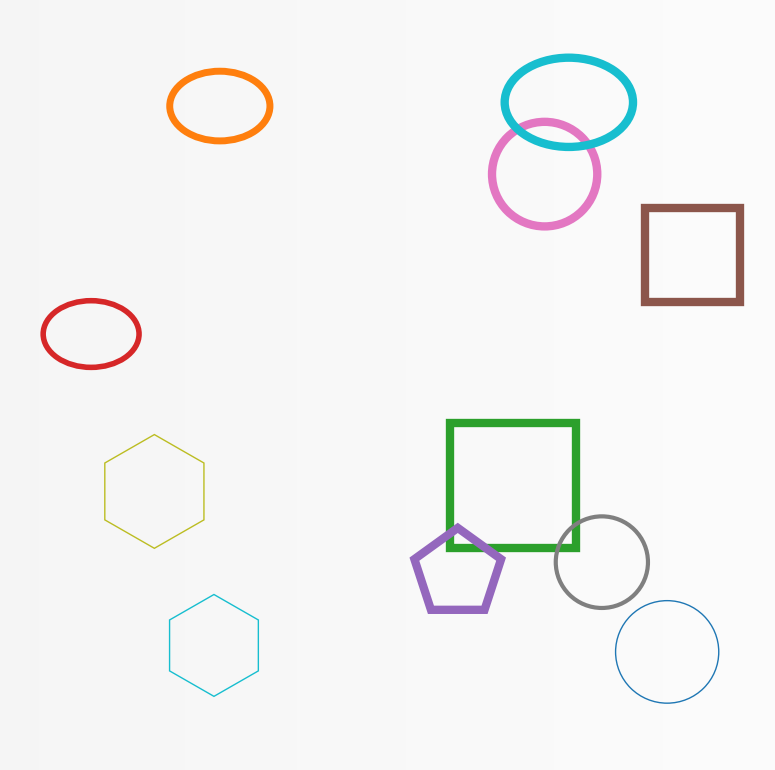[{"shape": "circle", "thickness": 0.5, "radius": 0.33, "center": [0.861, 0.153]}, {"shape": "oval", "thickness": 2.5, "radius": 0.32, "center": [0.284, 0.862]}, {"shape": "square", "thickness": 3, "radius": 0.4, "center": [0.662, 0.369]}, {"shape": "oval", "thickness": 2, "radius": 0.31, "center": [0.118, 0.566]}, {"shape": "pentagon", "thickness": 3, "radius": 0.29, "center": [0.591, 0.256]}, {"shape": "square", "thickness": 3, "radius": 0.31, "center": [0.893, 0.669]}, {"shape": "circle", "thickness": 3, "radius": 0.34, "center": [0.703, 0.774]}, {"shape": "circle", "thickness": 1.5, "radius": 0.3, "center": [0.777, 0.27]}, {"shape": "hexagon", "thickness": 0.5, "radius": 0.37, "center": [0.199, 0.362]}, {"shape": "hexagon", "thickness": 0.5, "radius": 0.33, "center": [0.276, 0.162]}, {"shape": "oval", "thickness": 3, "radius": 0.41, "center": [0.734, 0.867]}]